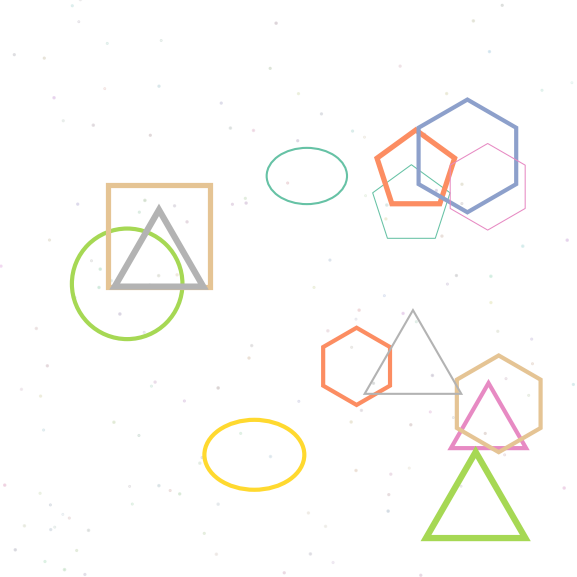[{"shape": "pentagon", "thickness": 0.5, "radius": 0.35, "center": [0.712, 0.643]}, {"shape": "oval", "thickness": 1, "radius": 0.35, "center": [0.531, 0.694]}, {"shape": "pentagon", "thickness": 2.5, "radius": 0.35, "center": [0.72, 0.703]}, {"shape": "hexagon", "thickness": 2, "radius": 0.33, "center": [0.617, 0.365]}, {"shape": "hexagon", "thickness": 2, "radius": 0.49, "center": [0.809, 0.729]}, {"shape": "triangle", "thickness": 2, "radius": 0.38, "center": [0.846, 0.261]}, {"shape": "hexagon", "thickness": 0.5, "radius": 0.37, "center": [0.844, 0.676]}, {"shape": "circle", "thickness": 2, "radius": 0.48, "center": [0.22, 0.508]}, {"shape": "triangle", "thickness": 3, "radius": 0.5, "center": [0.824, 0.117]}, {"shape": "oval", "thickness": 2, "radius": 0.43, "center": [0.44, 0.212]}, {"shape": "square", "thickness": 2.5, "radius": 0.44, "center": [0.275, 0.59]}, {"shape": "hexagon", "thickness": 2, "radius": 0.42, "center": [0.864, 0.3]}, {"shape": "triangle", "thickness": 1, "radius": 0.48, "center": [0.715, 0.365]}, {"shape": "triangle", "thickness": 3, "radius": 0.44, "center": [0.275, 0.547]}]